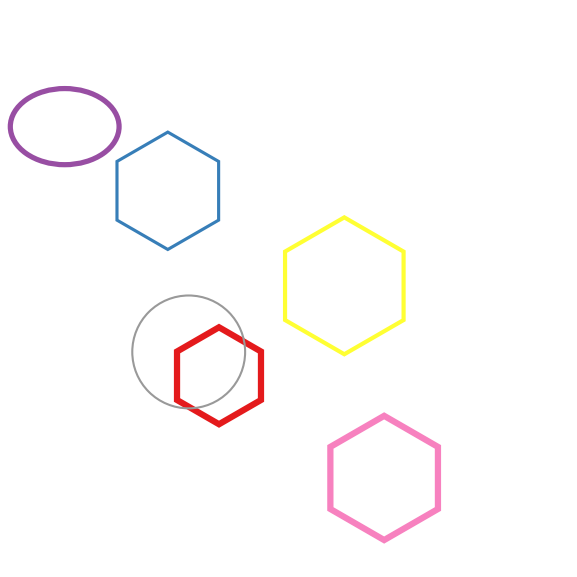[{"shape": "hexagon", "thickness": 3, "radius": 0.42, "center": [0.379, 0.348]}, {"shape": "hexagon", "thickness": 1.5, "radius": 0.51, "center": [0.291, 0.669]}, {"shape": "oval", "thickness": 2.5, "radius": 0.47, "center": [0.112, 0.78]}, {"shape": "hexagon", "thickness": 2, "radius": 0.59, "center": [0.596, 0.504]}, {"shape": "hexagon", "thickness": 3, "radius": 0.54, "center": [0.665, 0.172]}, {"shape": "circle", "thickness": 1, "radius": 0.49, "center": [0.327, 0.39]}]